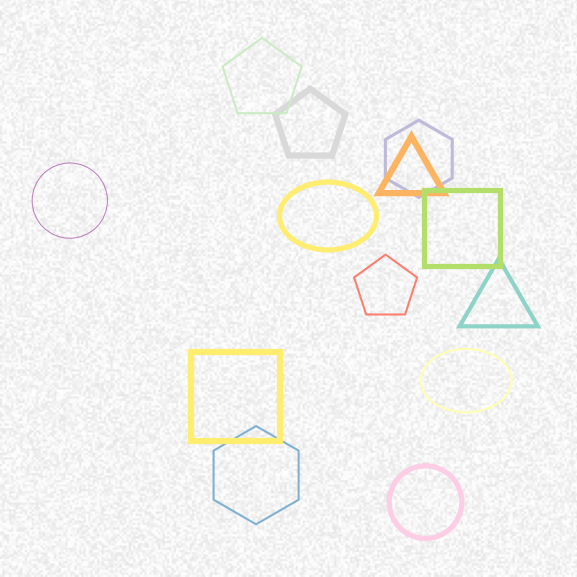[{"shape": "triangle", "thickness": 2, "radius": 0.39, "center": [0.864, 0.473]}, {"shape": "oval", "thickness": 1, "radius": 0.39, "center": [0.807, 0.34]}, {"shape": "hexagon", "thickness": 1.5, "radius": 0.33, "center": [0.725, 0.724]}, {"shape": "pentagon", "thickness": 1, "radius": 0.29, "center": [0.668, 0.501]}, {"shape": "hexagon", "thickness": 1, "radius": 0.43, "center": [0.443, 0.176]}, {"shape": "triangle", "thickness": 3, "radius": 0.33, "center": [0.712, 0.697]}, {"shape": "square", "thickness": 2.5, "radius": 0.33, "center": [0.8, 0.604]}, {"shape": "circle", "thickness": 2.5, "radius": 0.31, "center": [0.737, 0.13]}, {"shape": "pentagon", "thickness": 3, "radius": 0.32, "center": [0.537, 0.781]}, {"shape": "circle", "thickness": 0.5, "radius": 0.33, "center": [0.121, 0.652]}, {"shape": "pentagon", "thickness": 1, "radius": 0.36, "center": [0.454, 0.861]}, {"shape": "square", "thickness": 3, "radius": 0.39, "center": [0.408, 0.312]}, {"shape": "oval", "thickness": 2.5, "radius": 0.42, "center": [0.568, 0.625]}]